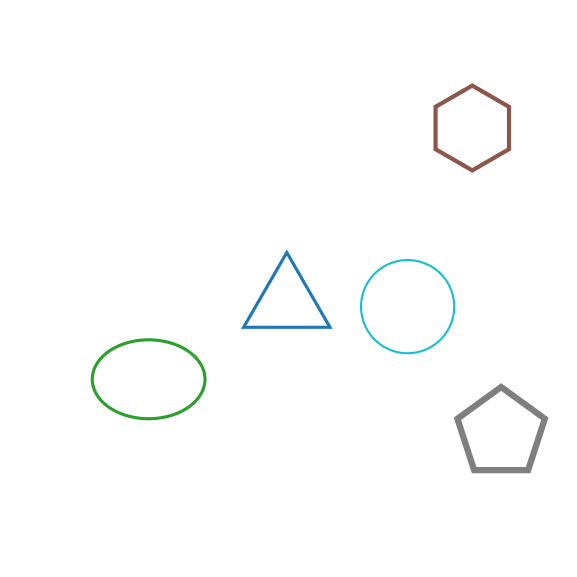[{"shape": "triangle", "thickness": 1.5, "radius": 0.43, "center": [0.497, 0.476]}, {"shape": "oval", "thickness": 1.5, "radius": 0.49, "center": [0.257, 0.342]}, {"shape": "hexagon", "thickness": 2, "radius": 0.37, "center": [0.818, 0.777]}, {"shape": "pentagon", "thickness": 3, "radius": 0.4, "center": [0.868, 0.249]}, {"shape": "circle", "thickness": 1, "radius": 0.4, "center": [0.706, 0.468]}]